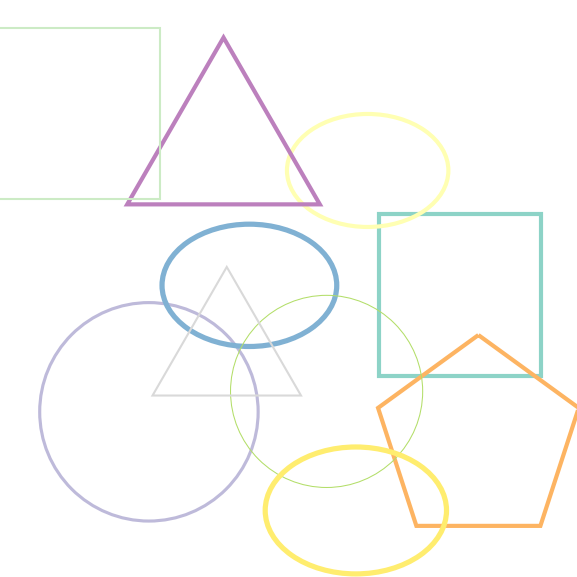[{"shape": "square", "thickness": 2, "radius": 0.7, "center": [0.797, 0.488]}, {"shape": "oval", "thickness": 2, "radius": 0.7, "center": [0.637, 0.704]}, {"shape": "circle", "thickness": 1.5, "radius": 0.95, "center": [0.258, 0.286]}, {"shape": "oval", "thickness": 2.5, "radius": 0.76, "center": [0.432, 0.505]}, {"shape": "pentagon", "thickness": 2, "radius": 0.91, "center": [0.828, 0.236]}, {"shape": "circle", "thickness": 0.5, "radius": 0.83, "center": [0.566, 0.321]}, {"shape": "triangle", "thickness": 1, "radius": 0.74, "center": [0.393, 0.388]}, {"shape": "triangle", "thickness": 2, "radius": 0.96, "center": [0.387, 0.742]}, {"shape": "square", "thickness": 1, "radius": 0.74, "center": [0.129, 0.802]}, {"shape": "oval", "thickness": 2.5, "radius": 0.78, "center": [0.616, 0.115]}]